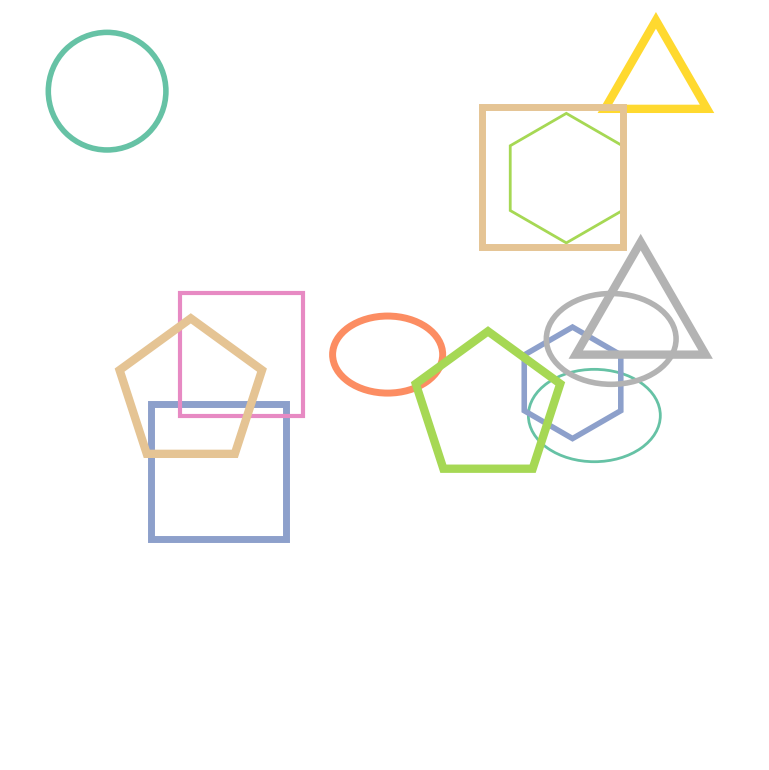[{"shape": "circle", "thickness": 2, "radius": 0.38, "center": [0.139, 0.882]}, {"shape": "oval", "thickness": 1, "radius": 0.43, "center": [0.772, 0.46]}, {"shape": "oval", "thickness": 2.5, "radius": 0.36, "center": [0.503, 0.54]}, {"shape": "hexagon", "thickness": 2, "radius": 0.36, "center": [0.744, 0.503]}, {"shape": "square", "thickness": 2.5, "radius": 0.44, "center": [0.284, 0.388]}, {"shape": "square", "thickness": 1.5, "radius": 0.4, "center": [0.314, 0.539]}, {"shape": "hexagon", "thickness": 1, "radius": 0.42, "center": [0.735, 0.769]}, {"shape": "pentagon", "thickness": 3, "radius": 0.49, "center": [0.634, 0.471]}, {"shape": "triangle", "thickness": 3, "radius": 0.38, "center": [0.852, 0.897]}, {"shape": "pentagon", "thickness": 3, "radius": 0.49, "center": [0.248, 0.489]}, {"shape": "square", "thickness": 2.5, "radius": 0.46, "center": [0.717, 0.77]}, {"shape": "triangle", "thickness": 3, "radius": 0.49, "center": [0.832, 0.588]}, {"shape": "oval", "thickness": 2, "radius": 0.42, "center": [0.794, 0.56]}]